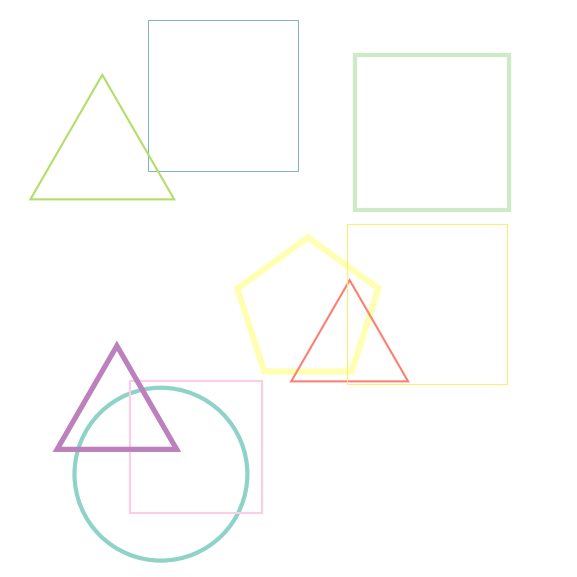[{"shape": "circle", "thickness": 2, "radius": 0.75, "center": [0.279, 0.178]}, {"shape": "pentagon", "thickness": 3, "radius": 0.64, "center": [0.533, 0.46]}, {"shape": "triangle", "thickness": 1, "radius": 0.58, "center": [0.605, 0.397]}, {"shape": "square", "thickness": 0.5, "radius": 0.65, "center": [0.386, 0.834]}, {"shape": "triangle", "thickness": 1, "radius": 0.72, "center": [0.177, 0.726]}, {"shape": "square", "thickness": 1, "radius": 0.57, "center": [0.339, 0.226]}, {"shape": "triangle", "thickness": 2.5, "radius": 0.6, "center": [0.202, 0.281]}, {"shape": "square", "thickness": 2, "radius": 0.67, "center": [0.748, 0.77]}, {"shape": "square", "thickness": 0.5, "radius": 0.69, "center": [0.739, 0.473]}]